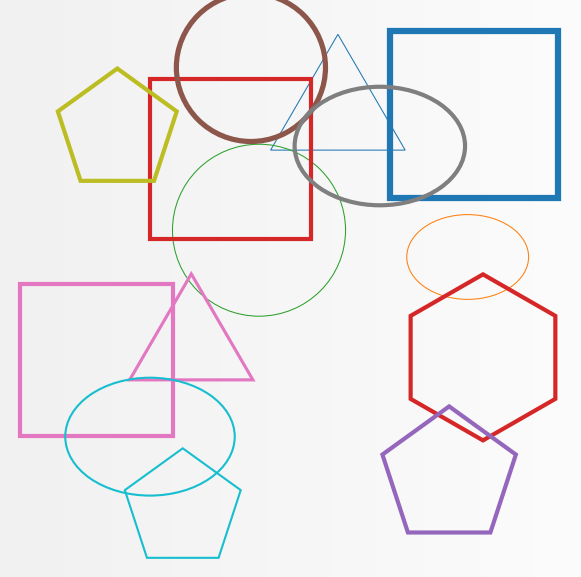[{"shape": "square", "thickness": 3, "radius": 0.72, "center": [0.815, 0.8]}, {"shape": "triangle", "thickness": 0.5, "radius": 0.67, "center": [0.581, 0.806]}, {"shape": "oval", "thickness": 0.5, "radius": 0.52, "center": [0.805, 0.554]}, {"shape": "circle", "thickness": 0.5, "radius": 0.74, "center": [0.446, 0.6]}, {"shape": "hexagon", "thickness": 2, "radius": 0.72, "center": [0.831, 0.38]}, {"shape": "square", "thickness": 2, "radius": 0.69, "center": [0.397, 0.724]}, {"shape": "pentagon", "thickness": 2, "radius": 0.6, "center": [0.773, 0.175]}, {"shape": "circle", "thickness": 2.5, "radius": 0.64, "center": [0.432, 0.882]}, {"shape": "square", "thickness": 2, "radius": 0.66, "center": [0.165, 0.375]}, {"shape": "triangle", "thickness": 1.5, "radius": 0.61, "center": [0.329, 0.403]}, {"shape": "oval", "thickness": 2, "radius": 0.73, "center": [0.653, 0.746]}, {"shape": "pentagon", "thickness": 2, "radius": 0.54, "center": [0.202, 0.773]}, {"shape": "pentagon", "thickness": 1, "radius": 0.52, "center": [0.314, 0.118]}, {"shape": "oval", "thickness": 1, "radius": 0.73, "center": [0.258, 0.243]}]